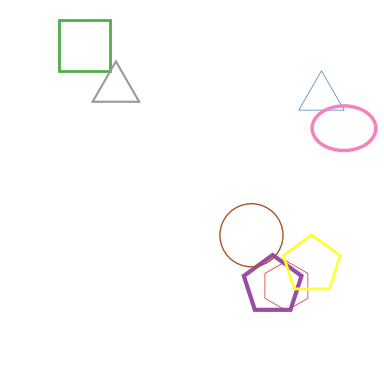[{"shape": "hexagon", "thickness": 0.5, "radius": 0.32, "center": [0.744, 0.258]}, {"shape": "triangle", "thickness": 0.5, "radius": 0.34, "center": [0.835, 0.748]}, {"shape": "square", "thickness": 2, "radius": 0.33, "center": [0.22, 0.882]}, {"shape": "pentagon", "thickness": 3, "radius": 0.39, "center": [0.708, 0.259]}, {"shape": "pentagon", "thickness": 2, "radius": 0.39, "center": [0.81, 0.312]}, {"shape": "circle", "thickness": 1, "radius": 0.41, "center": [0.653, 0.389]}, {"shape": "oval", "thickness": 2.5, "radius": 0.41, "center": [0.893, 0.667]}, {"shape": "triangle", "thickness": 1.5, "radius": 0.35, "center": [0.301, 0.771]}]